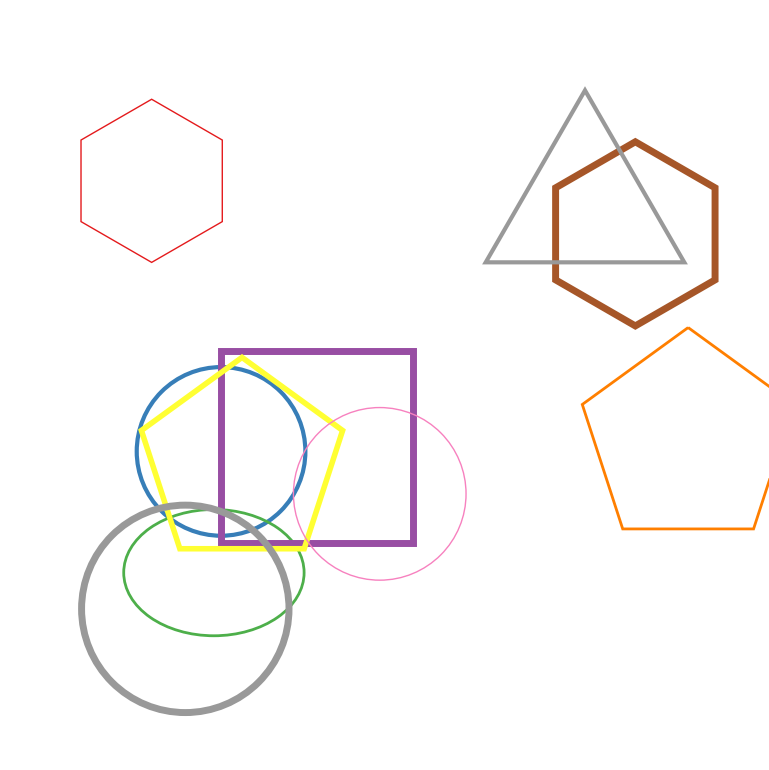[{"shape": "hexagon", "thickness": 0.5, "radius": 0.53, "center": [0.197, 0.765]}, {"shape": "circle", "thickness": 1.5, "radius": 0.55, "center": [0.287, 0.414]}, {"shape": "oval", "thickness": 1, "radius": 0.59, "center": [0.278, 0.256]}, {"shape": "square", "thickness": 2.5, "radius": 0.62, "center": [0.412, 0.419]}, {"shape": "pentagon", "thickness": 1, "radius": 0.72, "center": [0.894, 0.43]}, {"shape": "pentagon", "thickness": 2, "radius": 0.69, "center": [0.314, 0.398]}, {"shape": "hexagon", "thickness": 2.5, "radius": 0.6, "center": [0.825, 0.696]}, {"shape": "circle", "thickness": 0.5, "radius": 0.56, "center": [0.493, 0.359]}, {"shape": "triangle", "thickness": 1.5, "radius": 0.74, "center": [0.76, 0.734]}, {"shape": "circle", "thickness": 2.5, "radius": 0.67, "center": [0.241, 0.209]}]